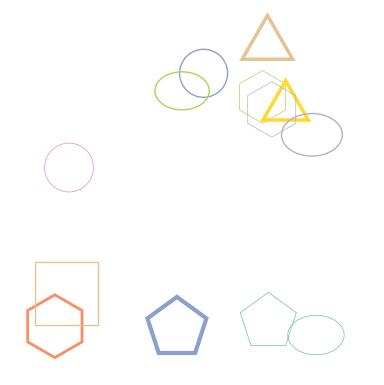[{"shape": "pentagon", "thickness": 0.5, "radius": 0.38, "center": [0.697, 0.164]}, {"shape": "oval", "thickness": 0.5, "radius": 0.37, "center": [0.821, 0.13]}, {"shape": "hexagon", "thickness": 2, "radius": 0.41, "center": [0.142, 0.153]}, {"shape": "pentagon", "thickness": 3, "radius": 0.4, "center": [0.46, 0.148]}, {"shape": "circle", "thickness": 1, "radius": 0.31, "center": [0.529, 0.81]}, {"shape": "circle", "thickness": 0.5, "radius": 0.32, "center": [0.179, 0.565]}, {"shape": "hexagon", "thickness": 0.5, "radius": 0.34, "center": [0.682, 0.748]}, {"shape": "oval", "thickness": 1, "radius": 0.35, "center": [0.473, 0.764]}, {"shape": "triangle", "thickness": 2.5, "radius": 0.34, "center": [0.742, 0.722]}, {"shape": "triangle", "thickness": 2.5, "radius": 0.38, "center": [0.695, 0.884]}, {"shape": "square", "thickness": 1, "radius": 0.41, "center": [0.172, 0.239]}, {"shape": "oval", "thickness": 1, "radius": 0.4, "center": [0.81, 0.65]}, {"shape": "hexagon", "thickness": 0.5, "radius": 0.36, "center": [0.706, 0.716]}]